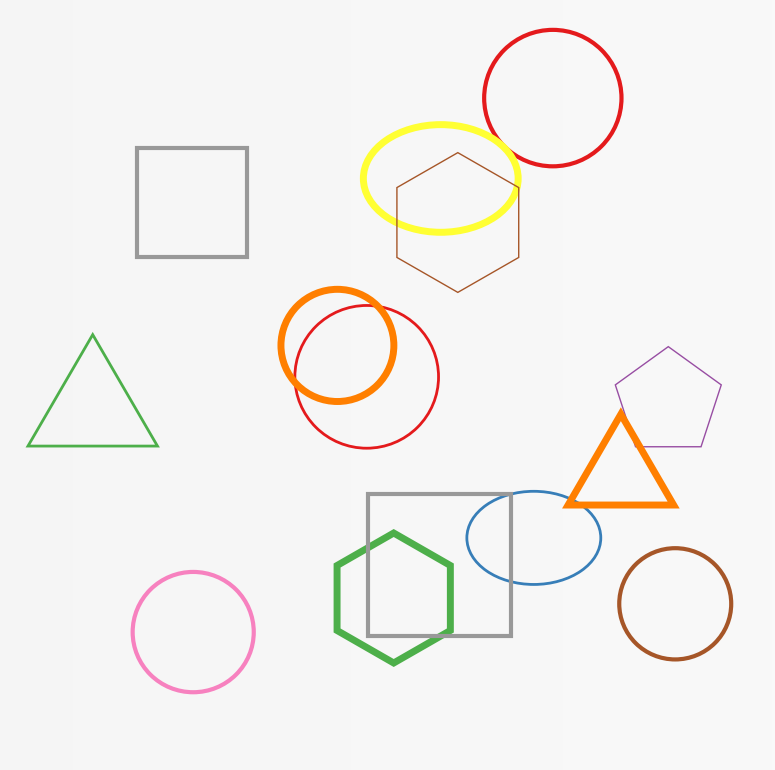[{"shape": "circle", "thickness": 1, "radius": 0.46, "center": [0.473, 0.511]}, {"shape": "circle", "thickness": 1.5, "radius": 0.44, "center": [0.713, 0.873]}, {"shape": "oval", "thickness": 1, "radius": 0.43, "center": [0.689, 0.301]}, {"shape": "hexagon", "thickness": 2.5, "radius": 0.42, "center": [0.508, 0.223]}, {"shape": "triangle", "thickness": 1, "radius": 0.48, "center": [0.12, 0.469]}, {"shape": "pentagon", "thickness": 0.5, "radius": 0.36, "center": [0.862, 0.478]}, {"shape": "triangle", "thickness": 2.5, "radius": 0.39, "center": [0.801, 0.383]}, {"shape": "circle", "thickness": 2.5, "radius": 0.36, "center": [0.435, 0.551]}, {"shape": "oval", "thickness": 2.5, "radius": 0.5, "center": [0.569, 0.768]}, {"shape": "hexagon", "thickness": 0.5, "radius": 0.45, "center": [0.591, 0.711]}, {"shape": "circle", "thickness": 1.5, "radius": 0.36, "center": [0.871, 0.216]}, {"shape": "circle", "thickness": 1.5, "radius": 0.39, "center": [0.249, 0.179]}, {"shape": "square", "thickness": 1.5, "radius": 0.46, "center": [0.567, 0.266]}, {"shape": "square", "thickness": 1.5, "radius": 0.35, "center": [0.248, 0.737]}]